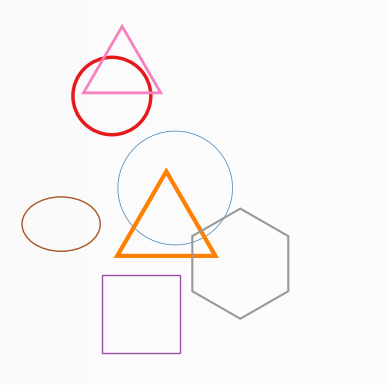[{"shape": "circle", "thickness": 2.5, "radius": 0.5, "center": [0.289, 0.751]}, {"shape": "circle", "thickness": 0.5, "radius": 0.74, "center": [0.452, 0.512]}, {"shape": "square", "thickness": 1, "radius": 0.5, "center": [0.365, 0.185]}, {"shape": "triangle", "thickness": 3, "radius": 0.73, "center": [0.429, 0.409]}, {"shape": "oval", "thickness": 1, "radius": 0.5, "center": [0.158, 0.418]}, {"shape": "triangle", "thickness": 2, "radius": 0.58, "center": [0.315, 0.816]}, {"shape": "hexagon", "thickness": 1.5, "radius": 0.72, "center": [0.62, 0.315]}]